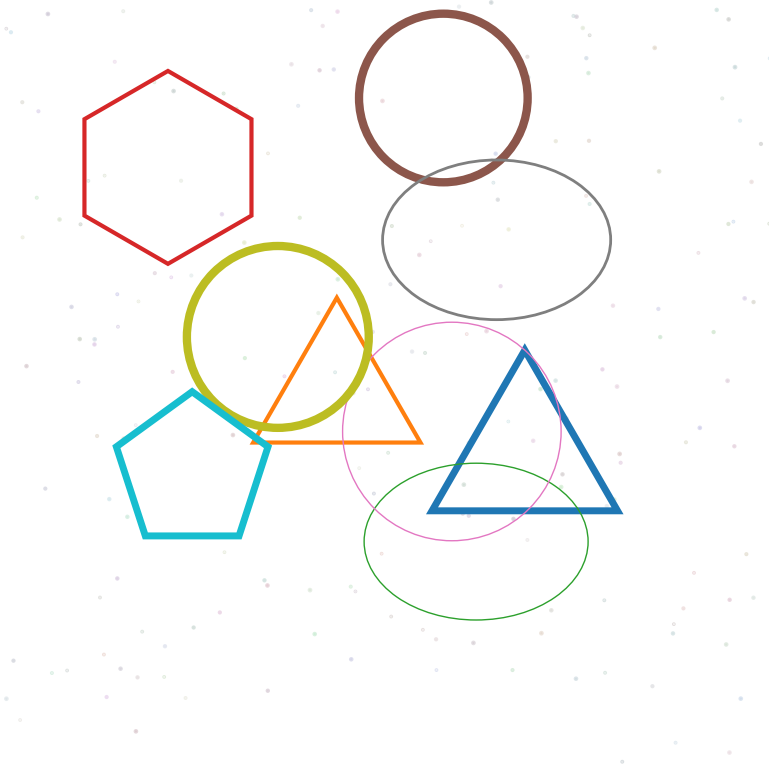[{"shape": "triangle", "thickness": 2.5, "radius": 0.7, "center": [0.682, 0.406]}, {"shape": "triangle", "thickness": 1.5, "radius": 0.63, "center": [0.437, 0.488]}, {"shape": "oval", "thickness": 0.5, "radius": 0.73, "center": [0.618, 0.297]}, {"shape": "hexagon", "thickness": 1.5, "radius": 0.63, "center": [0.218, 0.783]}, {"shape": "circle", "thickness": 3, "radius": 0.55, "center": [0.576, 0.873]}, {"shape": "circle", "thickness": 0.5, "radius": 0.71, "center": [0.587, 0.44]}, {"shape": "oval", "thickness": 1, "radius": 0.74, "center": [0.645, 0.689]}, {"shape": "circle", "thickness": 3, "radius": 0.59, "center": [0.361, 0.562]}, {"shape": "pentagon", "thickness": 2.5, "radius": 0.52, "center": [0.25, 0.388]}]